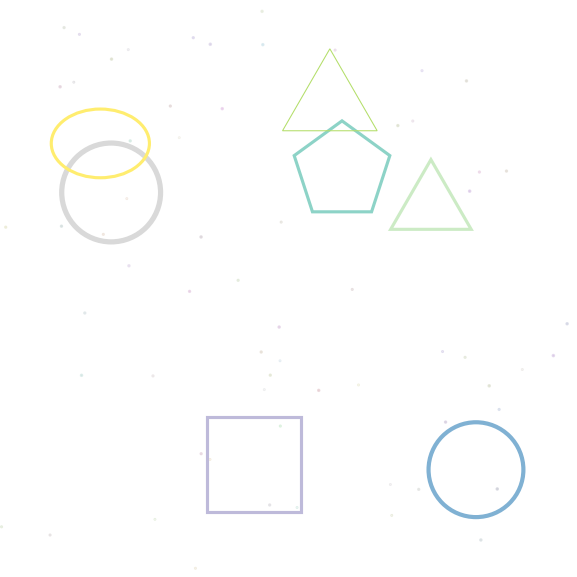[{"shape": "pentagon", "thickness": 1.5, "radius": 0.44, "center": [0.592, 0.703]}, {"shape": "square", "thickness": 1.5, "radius": 0.41, "center": [0.439, 0.195]}, {"shape": "circle", "thickness": 2, "radius": 0.41, "center": [0.824, 0.186]}, {"shape": "triangle", "thickness": 0.5, "radius": 0.47, "center": [0.571, 0.82]}, {"shape": "circle", "thickness": 2.5, "radius": 0.43, "center": [0.192, 0.666]}, {"shape": "triangle", "thickness": 1.5, "radius": 0.4, "center": [0.746, 0.642]}, {"shape": "oval", "thickness": 1.5, "radius": 0.42, "center": [0.174, 0.751]}]